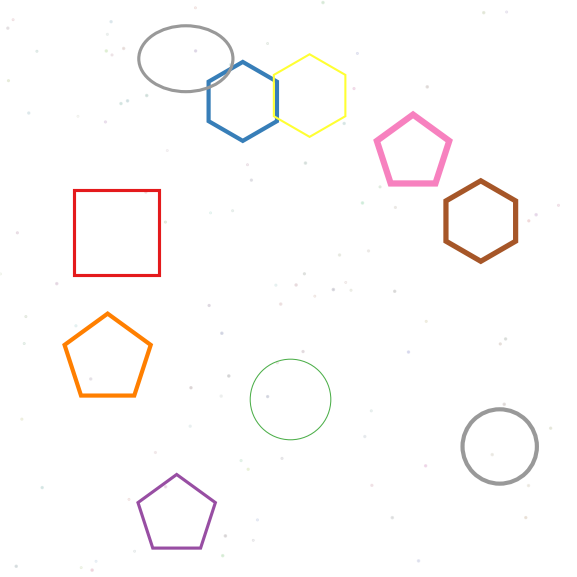[{"shape": "square", "thickness": 1.5, "radius": 0.37, "center": [0.202, 0.597]}, {"shape": "hexagon", "thickness": 2, "radius": 0.34, "center": [0.42, 0.824]}, {"shape": "circle", "thickness": 0.5, "radius": 0.35, "center": [0.503, 0.307]}, {"shape": "pentagon", "thickness": 1.5, "radius": 0.35, "center": [0.306, 0.107]}, {"shape": "pentagon", "thickness": 2, "radius": 0.39, "center": [0.186, 0.378]}, {"shape": "hexagon", "thickness": 1, "radius": 0.36, "center": [0.536, 0.834]}, {"shape": "hexagon", "thickness": 2.5, "radius": 0.35, "center": [0.833, 0.616]}, {"shape": "pentagon", "thickness": 3, "radius": 0.33, "center": [0.715, 0.735]}, {"shape": "circle", "thickness": 2, "radius": 0.32, "center": [0.865, 0.226]}, {"shape": "oval", "thickness": 1.5, "radius": 0.41, "center": [0.322, 0.897]}]